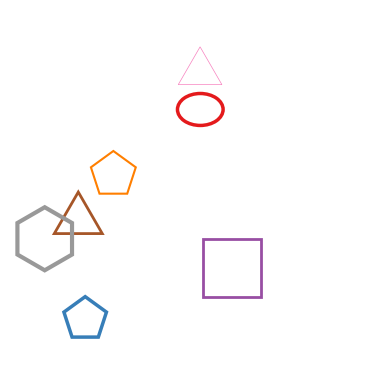[{"shape": "oval", "thickness": 2.5, "radius": 0.3, "center": [0.52, 0.716]}, {"shape": "pentagon", "thickness": 2.5, "radius": 0.29, "center": [0.221, 0.171]}, {"shape": "square", "thickness": 2, "radius": 0.38, "center": [0.604, 0.304]}, {"shape": "pentagon", "thickness": 1.5, "radius": 0.31, "center": [0.294, 0.547]}, {"shape": "triangle", "thickness": 2, "radius": 0.36, "center": [0.203, 0.429]}, {"shape": "triangle", "thickness": 0.5, "radius": 0.33, "center": [0.52, 0.813]}, {"shape": "hexagon", "thickness": 3, "radius": 0.41, "center": [0.116, 0.38]}]